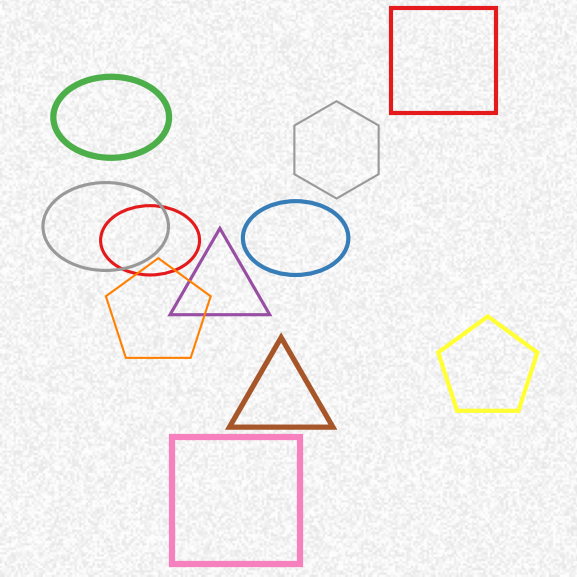[{"shape": "square", "thickness": 2, "radius": 0.46, "center": [0.768, 0.894]}, {"shape": "oval", "thickness": 1.5, "radius": 0.43, "center": [0.26, 0.583]}, {"shape": "oval", "thickness": 2, "radius": 0.46, "center": [0.512, 0.587]}, {"shape": "oval", "thickness": 3, "radius": 0.5, "center": [0.193, 0.796]}, {"shape": "triangle", "thickness": 1.5, "radius": 0.5, "center": [0.381, 0.504]}, {"shape": "pentagon", "thickness": 1, "radius": 0.48, "center": [0.274, 0.457]}, {"shape": "pentagon", "thickness": 2, "radius": 0.45, "center": [0.845, 0.361]}, {"shape": "triangle", "thickness": 2.5, "radius": 0.52, "center": [0.487, 0.311]}, {"shape": "square", "thickness": 3, "radius": 0.55, "center": [0.408, 0.133]}, {"shape": "oval", "thickness": 1.5, "radius": 0.54, "center": [0.183, 0.607]}, {"shape": "hexagon", "thickness": 1, "radius": 0.42, "center": [0.583, 0.74]}]